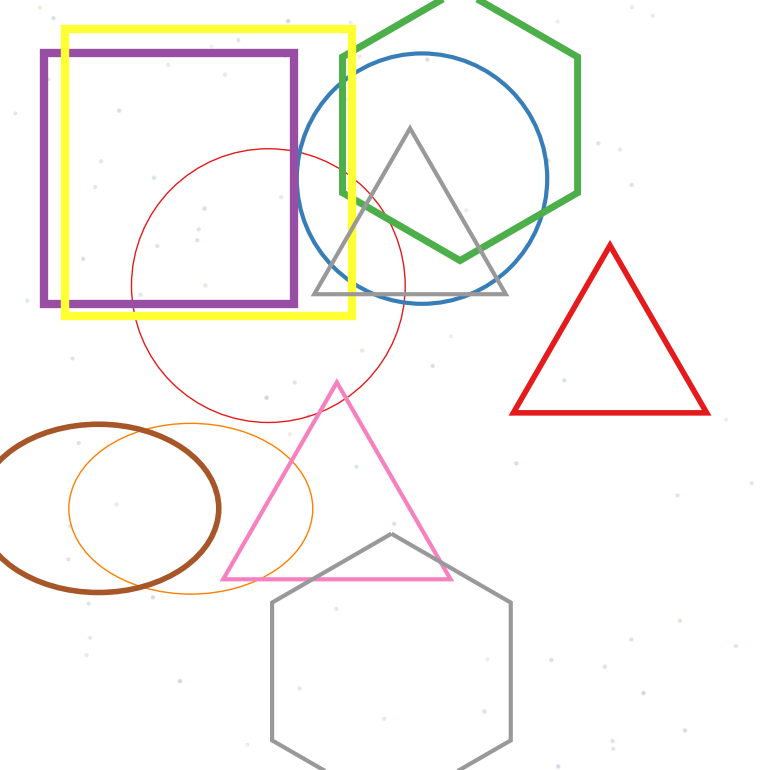[{"shape": "triangle", "thickness": 2, "radius": 0.72, "center": [0.792, 0.536]}, {"shape": "circle", "thickness": 0.5, "radius": 0.89, "center": [0.348, 0.629]}, {"shape": "circle", "thickness": 1.5, "radius": 0.81, "center": [0.548, 0.768]}, {"shape": "hexagon", "thickness": 2.5, "radius": 0.88, "center": [0.597, 0.838]}, {"shape": "square", "thickness": 3, "radius": 0.81, "center": [0.22, 0.768]}, {"shape": "oval", "thickness": 0.5, "radius": 0.79, "center": [0.248, 0.339]}, {"shape": "square", "thickness": 3, "radius": 0.93, "center": [0.271, 0.776]}, {"shape": "oval", "thickness": 2, "radius": 0.78, "center": [0.128, 0.34]}, {"shape": "triangle", "thickness": 1.5, "radius": 0.85, "center": [0.437, 0.333]}, {"shape": "triangle", "thickness": 1.5, "radius": 0.72, "center": [0.533, 0.69]}, {"shape": "hexagon", "thickness": 1.5, "radius": 0.89, "center": [0.508, 0.128]}]